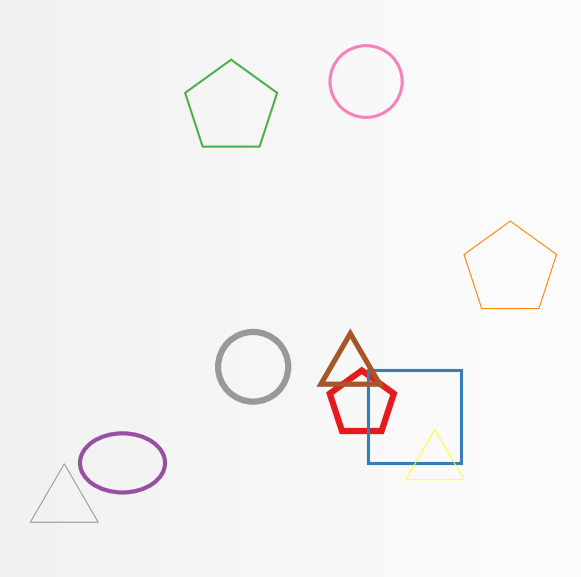[{"shape": "pentagon", "thickness": 3, "radius": 0.29, "center": [0.622, 0.3]}, {"shape": "square", "thickness": 1.5, "radius": 0.4, "center": [0.713, 0.277]}, {"shape": "pentagon", "thickness": 1, "radius": 0.42, "center": [0.398, 0.813]}, {"shape": "oval", "thickness": 2, "radius": 0.37, "center": [0.211, 0.198]}, {"shape": "pentagon", "thickness": 0.5, "radius": 0.42, "center": [0.878, 0.533]}, {"shape": "triangle", "thickness": 0.5, "radius": 0.29, "center": [0.748, 0.197]}, {"shape": "triangle", "thickness": 2.5, "radius": 0.29, "center": [0.603, 0.363]}, {"shape": "circle", "thickness": 1.5, "radius": 0.31, "center": [0.63, 0.858]}, {"shape": "circle", "thickness": 3, "radius": 0.3, "center": [0.436, 0.364]}, {"shape": "triangle", "thickness": 0.5, "radius": 0.34, "center": [0.111, 0.129]}]